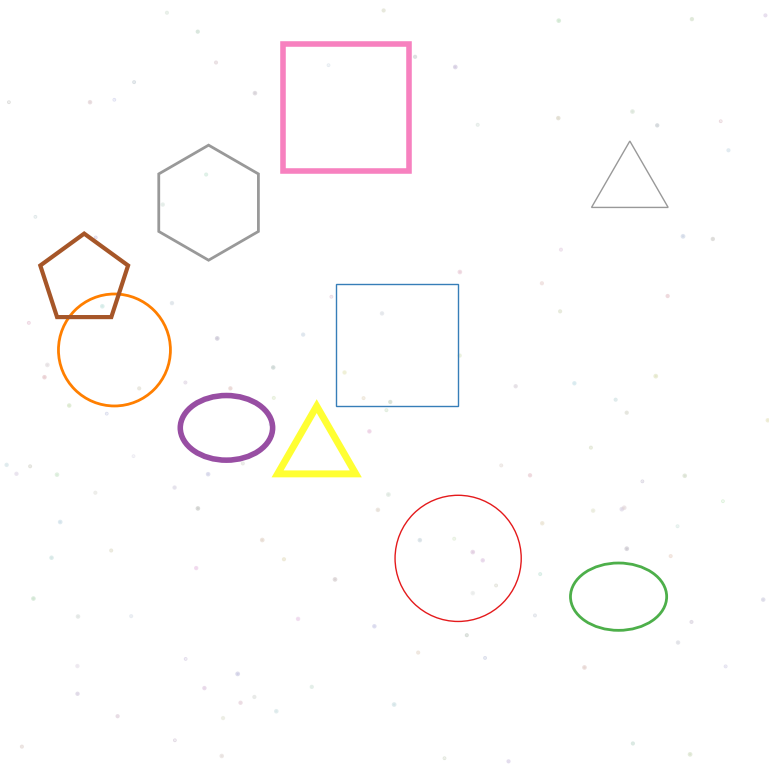[{"shape": "circle", "thickness": 0.5, "radius": 0.41, "center": [0.595, 0.275]}, {"shape": "square", "thickness": 0.5, "radius": 0.4, "center": [0.515, 0.552]}, {"shape": "oval", "thickness": 1, "radius": 0.31, "center": [0.803, 0.225]}, {"shape": "oval", "thickness": 2, "radius": 0.3, "center": [0.294, 0.444]}, {"shape": "circle", "thickness": 1, "radius": 0.36, "center": [0.149, 0.545]}, {"shape": "triangle", "thickness": 2.5, "radius": 0.29, "center": [0.411, 0.414]}, {"shape": "pentagon", "thickness": 1.5, "radius": 0.3, "center": [0.109, 0.637]}, {"shape": "square", "thickness": 2, "radius": 0.41, "center": [0.45, 0.86]}, {"shape": "triangle", "thickness": 0.5, "radius": 0.29, "center": [0.818, 0.759]}, {"shape": "hexagon", "thickness": 1, "radius": 0.37, "center": [0.271, 0.737]}]